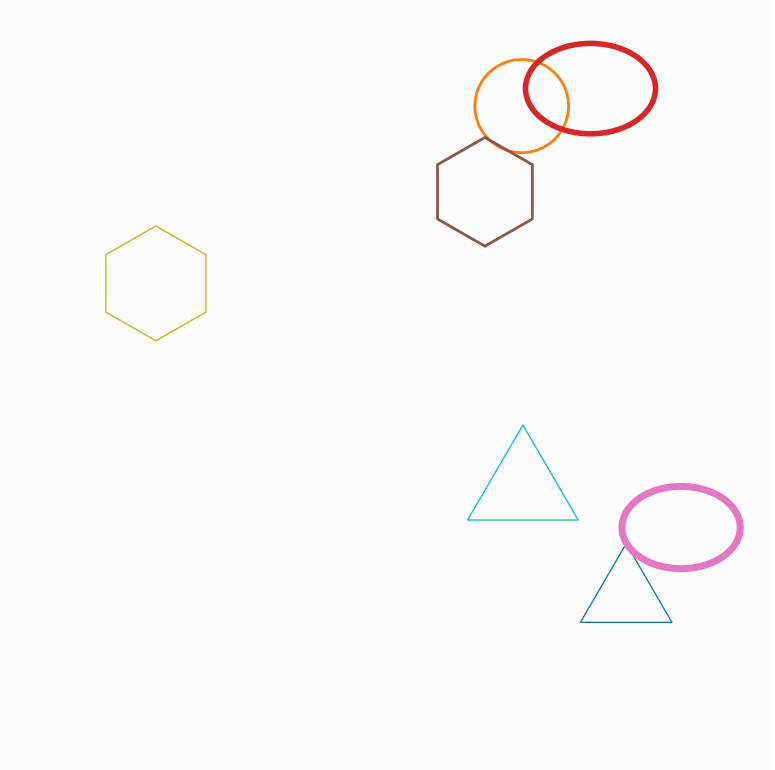[{"shape": "triangle", "thickness": 0.5, "radius": 0.34, "center": [0.808, 0.226]}, {"shape": "circle", "thickness": 1, "radius": 0.3, "center": [0.673, 0.862]}, {"shape": "oval", "thickness": 2, "radius": 0.42, "center": [0.762, 0.885]}, {"shape": "hexagon", "thickness": 1, "radius": 0.35, "center": [0.626, 0.751]}, {"shape": "oval", "thickness": 2.5, "radius": 0.38, "center": [0.879, 0.315]}, {"shape": "hexagon", "thickness": 0.5, "radius": 0.37, "center": [0.201, 0.632]}, {"shape": "triangle", "thickness": 0.5, "radius": 0.41, "center": [0.675, 0.366]}]